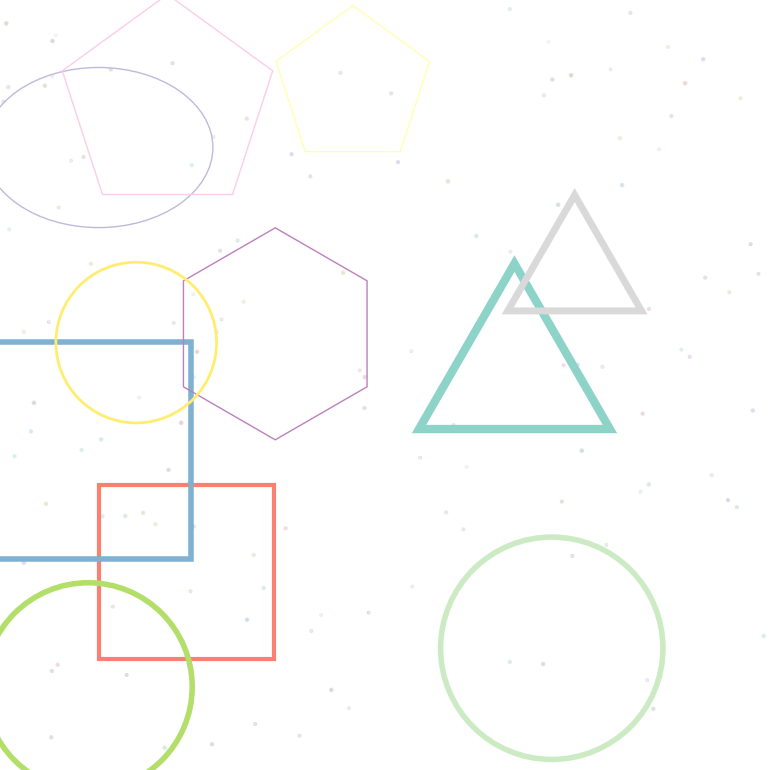[{"shape": "triangle", "thickness": 3, "radius": 0.72, "center": [0.668, 0.514]}, {"shape": "pentagon", "thickness": 0.5, "radius": 0.52, "center": [0.458, 0.888]}, {"shape": "oval", "thickness": 0.5, "radius": 0.74, "center": [0.128, 0.808]}, {"shape": "square", "thickness": 1.5, "radius": 0.57, "center": [0.242, 0.257]}, {"shape": "square", "thickness": 2, "radius": 0.7, "center": [0.108, 0.415]}, {"shape": "circle", "thickness": 2, "radius": 0.68, "center": [0.114, 0.108]}, {"shape": "pentagon", "thickness": 0.5, "radius": 0.72, "center": [0.218, 0.864]}, {"shape": "triangle", "thickness": 2.5, "radius": 0.5, "center": [0.746, 0.646]}, {"shape": "hexagon", "thickness": 0.5, "radius": 0.69, "center": [0.357, 0.566]}, {"shape": "circle", "thickness": 2, "radius": 0.72, "center": [0.717, 0.158]}, {"shape": "circle", "thickness": 1, "radius": 0.52, "center": [0.177, 0.555]}]